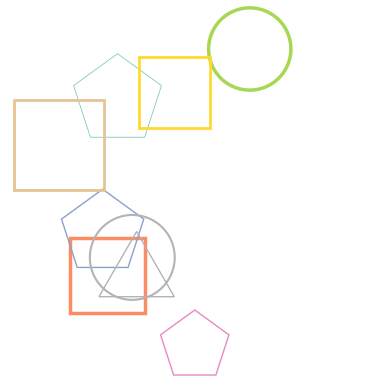[{"shape": "pentagon", "thickness": 0.5, "radius": 0.6, "center": [0.305, 0.741]}, {"shape": "square", "thickness": 2.5, "radius": 0.49, "center": [0.28, 0.284]}, {"shape": "pentagon", "thickness": 1, "radius": 0.56, "center": [0.267, 0.396]}, {"shape": "pentagon", "thickness": 1, "radius": 0.47, "center": [0.506, 0.101]}, {"shape": "circle", "thickness": 2.5, "radius": 0.53, "center": [0.649, 0.873]}, {"shape": "square", "thickness": 2, "radius": 0.46, "center": [0.453, 0.76]}, {"shape": "square", "thickness": 2, "radius": 0.58, "center": [0.153, 0.624]}, {"shape": "triangle", "thickness": 1, "radius": 0.56, "center": [0.355, 0.286]}, {"shape": "circle", "thickness": 1.5, "radius": 0.55, "center": [0.344, 0.331]}]